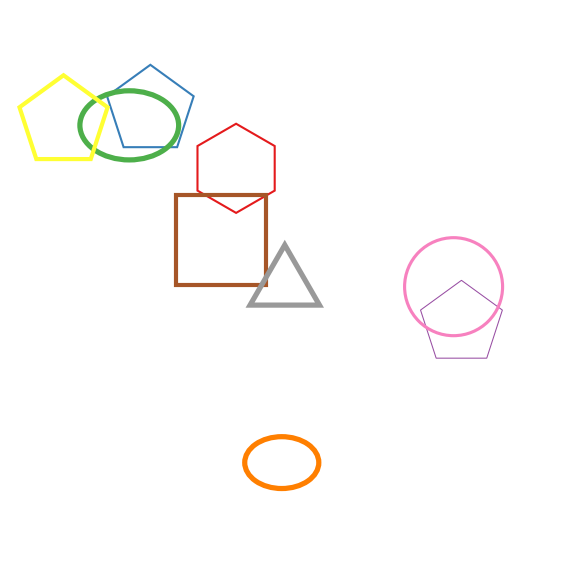[{"shape": "hexagon", "thickness": 1, "radius": 0.39, "center": [0.409, 0.708]}, {"shape": "pentagon", "thickness": 1, "radius": 0.39, "center": [0.26, 0.808]}, {"shape": "oval", "thickness": 2.5, "radius": 0.43, "center": [0.224, 0.782]}, {"shape": "pentagon", "thickness": 0.5, "radius": 0.37, "center": [0.799, 0.439]}, {"shape": "oval", "thickness": 2.5, "radius": 0.32, "center": [0.488, 0.198]}, {"shape": "pentagon", "thickness": 2, "radius": 0.4, "center": [0.11, 0.789]}, {"shape": "square", "thickness": 2, "radius": 0.39, "center": [0.383, 0.583]}, {"shape": "circle", "thickness": 1.5, "radius": 0.42, "center": [0.785, 0.503]}, {"shape": "triangle", "thickness": 2.5, "radius": 0.35, "center": [0.493, 0.506]}]